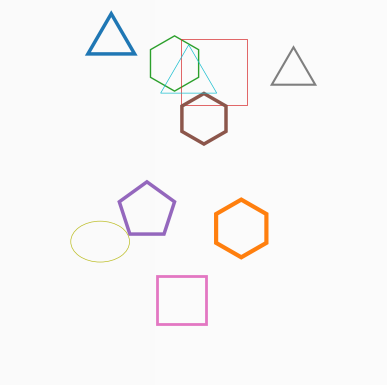[{"shape": "triangle", "thickness": 2.5, "radius": 0.35, "center": [0.287, 0.895]}, {"shape": "hexagon", "thickness": 3, "radius": 0.37, "center": [0.623, 0.407]}, {"shape": "hexagon", "thickness": 1, "radius": 0.36, "center": [0.45, 0.835]}, {"shape": "square", "thickness": 0.5, "radius": 0.43, "center": [0.551, 0.814]}, {"shape": "pentagon", "thickness": 2.5, "radius": 0.37, "center": [0.379, 0.453]}, {"shape": "hexagon", "thickness": 2.5, "radius": 0.33, "center": [0.526, 0.692]}, {"shape": "square", "thickness": 2, "radius": 0.31, "center": [0.468, 0.22]}, {"shape": "triangle", "thickness": 1.5, "radius": 0.32, "center": [0.757, 0.812]}, {"shape": "oval", "thickness": 0.5, "radius": 0.38, "center": [0.258, 0.372]}, {"shape": "triangle", "thickness": 0.5, "radius": 0.42, "center": [0.487, 0.8]}]